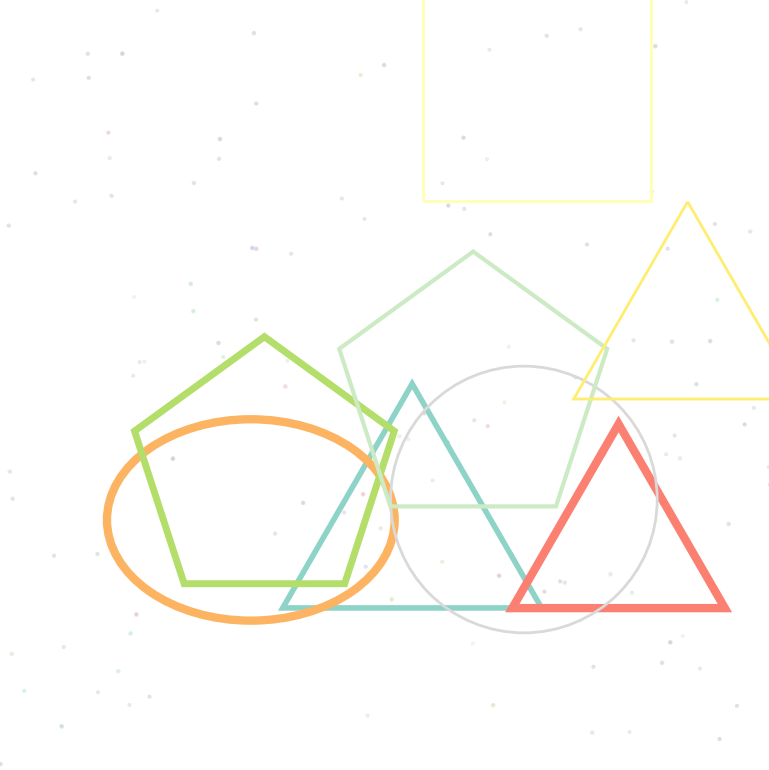[{"shape": "triangle", "thickness": 2, "radius": 0.97, "center": [0.535, 0.308]}, {"shape": "square", "thickness": 1, "radius": 0.74, "center": [0.698, 0.886]}, {"shape": "triangle", "thickness": 3, "radius": 0.8, "center": [0.803, 0.29]}, {"shape": "oval", "thickness": 3, "radius": 0.93, "center": [0.326, 0.325]}, {"shape": "pentagon", "thickness": 2.5, "radius": 0.89, "center": [0.343, 0.385]}, {"shape": "circle", "thickness": 1, "radius": 0.87, "center": [0.68, 0.351]}, {"shape": "pentagon", "thickness": 1.5, "radius": 0.91, "center": [0.615, 0.49]}, {"shape": "triangle", "thickness": 1, "radius": 0.85, "center": [0.893, 0.567]}]